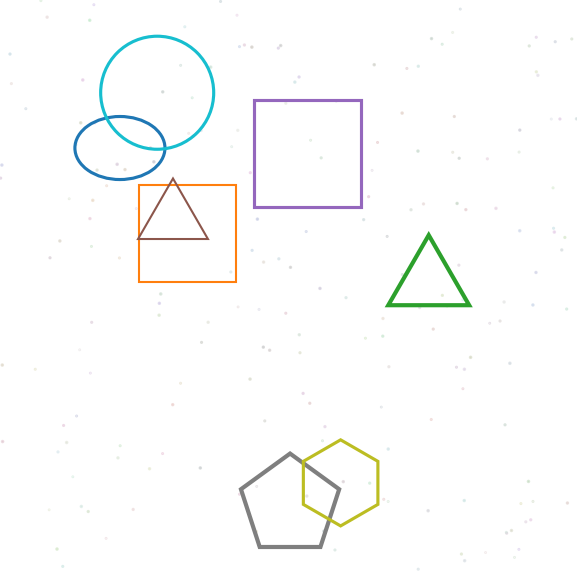[{"shape": "oval", "thickness": 1.5, "radius": 0.39, "center": [0.208, 0.743]}, {"shape": "square", "thickness": 1, "radius": 0.42, "center": [0.325, 0.595]}, {"shape": "triangle", "thickness": 2, "radius": 0.4, "center": [0.742, 0.511]}, {"shape": "square", "thickness": 1.5, "radius": 0.46, "center": [0.533, 0.733]}, {"shape": "triangle", "thickness": 1, "radius": 0.35, "center": [0.3, 0.62]}, {"shape": "pentagon", "thickness": 2, "radius": 0.45, "center": [0.502, 0.124]}, {"shape": "hexagon", "thickness": 1.5, "radius": 0.37, "center": [0.59, 0.163]}, {"shape": "circle", "thickness": 1.5, "radius": 0.49, "center": [0.272, 0.839]}]